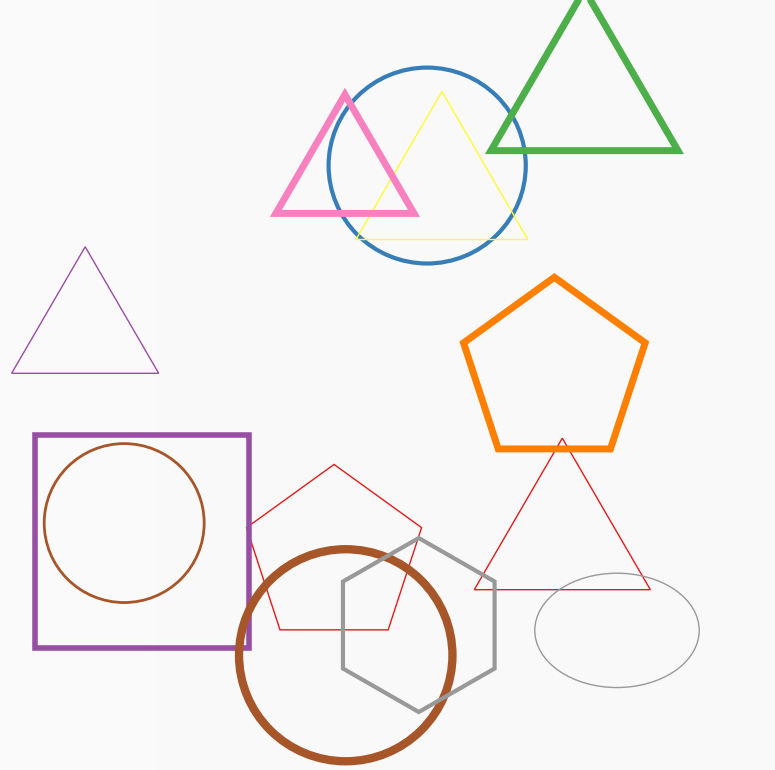[{"shape": "triangle", "thickness": 0.5, "radius": 0.66, "center": [0.726, 0.3]}, {"shape": "pentagon", "thickness": 0.5, "radius": 0.59, "center": [0.431, 0.278]}, {"shape": "circle", "thickness": 1.5, "radius": 0.64, "center": [0.551, 0.785]}, {"shape": "triangle", "thickness": 2.5, "radius": 0.7, "center": [0.754, 0.874]}, {"shape": "triangle", "thickness": 0.5, "radius": 0.55, "center": [0.11, 0.57]}, {"shape": "square", "thickness": 2, "radius": 0.69, "center": [0.183, 0.297]}, {"shape": "pentagon", "thickness": 2.5, "radius": 0.62, "center": [0.715, 0.517]}, {"shape": "triangle", "thickness": 0.5, "radius": 0.64, "center": [0.57, 0.753]}, {"shape": "circle", "thickness": 1, "radius": 0.52, "center": [0.16, 0.321]}, {"shape": "circle", "thickness": 3, "radius": 0.69, "center": [0.446, 0.149]}, {"shape": "triangle", "thickness": 2.5, "radius": 0.51, "center": [0.445, 0.774]}, {"shape": "oval", "thickness": 0.5, "radius": 0.53, "center": [0.796, 0.181]}, {"shape": "hexagon", "thickness": 1.5, "radius": 0.56, "center": [0.54, 0.188]}]